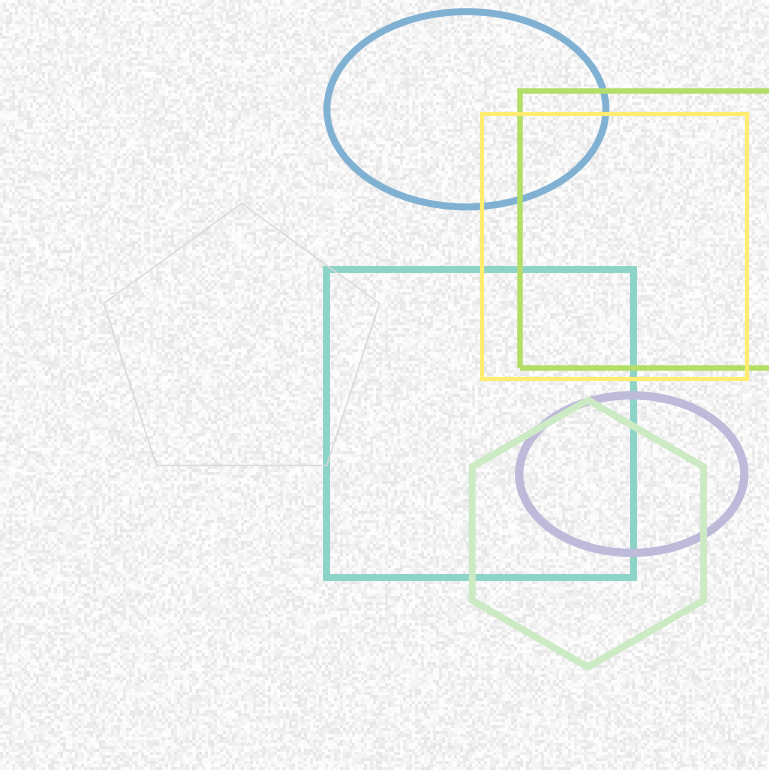[{"shape": "square", "thickness": 2.5, "radius": 1.0, "center": [0.623, 0.451]}, {"shape": "oval", "thickness": 3, "radius": 0.73, "center": [0.82, 0.384]}, {"shape": "oval", "thickness": 2.5, "radius": 0.91, "center": [0.606, 0.858]}, {"shape": "square", "thickness": 2, "radius": 0.9, "center": [0.855, 0.702]}, {"shape": "pentagon", "thickness": 0.5, "radius": 0.94, "center": [0.314, 0.548]}, {"shape": "hexagon", "thickness": 2.5, "radius": 0.87, "center": [0.763, 0.307]}, {"shape": "square", "thickness": 1.5, "radius": 0.86, "center": [0.799, 0.68]}]